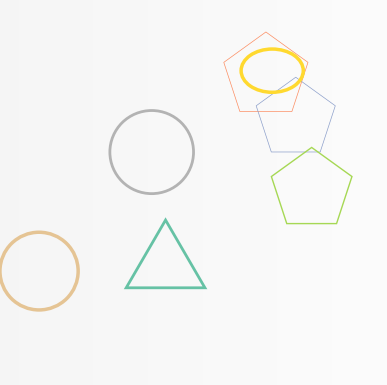[{"shape": "triangle", "thickness": 2, "radius": 0.59, "center": [0.427, 0.311]}, {"shape": "pentagon", "thickness": 0.5, "radius": 0.57, "center": [0.686, 0.803]}, {"shape": "pentagon", "thickness": 0.5, "radius": 0.54, "center": [0.763, 0.692]}, {"shape": "pentagon", "thickness": 1, "radius": 0.55, "center": [0.804, 0.508]}, {"shape": "oval", "thickness": 2.5, "radius": 0.4, "center": [0.702, 0.816]}, {"shape": "circle", "thickness": 2.5, "radius": 0.5, "center": [0.101, 0.296]}, {"shape": "circle", "thickness": 2, "radius": 0.54, "center": [0.391, 0.605]}]